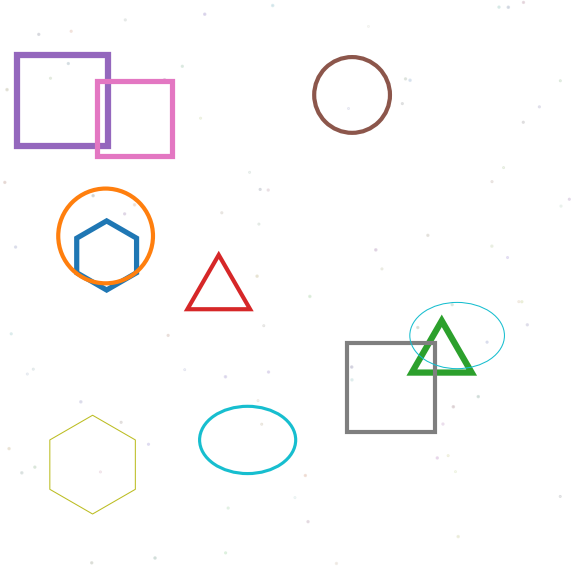[{"shape": "hexagon", "thickness": 2.5, "radius": 0.3, "center": [0.185, 0.557]}, {"shape": "circle", "thickness": 2, "radius": 0.41, "center": [0.183, 0.591]}, {"shape": "triangle", "thickness": 3, "radius": 0.3, "center": [0.765, 0.384]}, {"shape": "triangle", "thickness": 2, "radius": 0.31, "center": [0.379, 0.495]}, {"shape": "square", "thickness": 3, "radius": 0.39, "center": [0.109, 0.825]}, {"shape": "circle", "thickness": 2, "radius": 0.33, "center": [0.61, 0.835]}, {"shape": "square", "thickness": 2.5, "radius": 0.33, "center": [0.233, 0.794]}, {"shape": "square", "thickness": 2, "radius": 0.38, "center": [0.677, 0.328]}, {"shape": "hexagon", "thickness": 0.5, "radius": 0.43, "center": [0.16, 0.195]}, {"shape": "oval", "thickness": 1.5, "radius": 0.42, "center": [0.429, 0.237]}, {"shape": "oval", "thickness": 0.5, "radius": 0.41, "center": [0.792, 0.418]}]